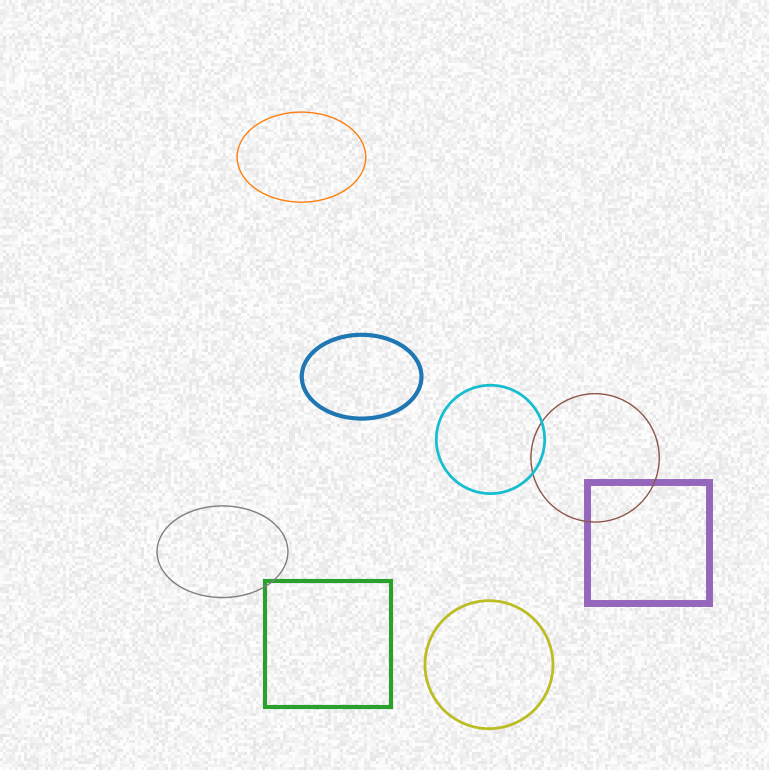[{"shape": "oval", "thickness": 1.5, "radius": 0.39, "center": [0.47, 0.511]}, {"shape": "oval", "thickness": 0.5, "radius": 0.42, "center": [0.391, 0.796]}, {"shape": "square", "thickness": 1.5, "radius": 0.41, "center": [0.426, 0.164]}, {"shape": "square", "thickness": 2.5, "radius": 0.39, "center": [0.842, 0.295]}, {"shape": "circle", "thickness": 0.5, "radius": 0.42, "center": [0.773, 0.405]}, {"shape": "oval", "thickness": 0.5, "radius": 0.43, "center": [0.289, 0.283]}, {"shape": "circle", "thickness": 1, "radius": 0.42, "center": [0.635, 0.137]}, {"shape": "circle", "thickness": 1, "radius": 0.35, "center": [0.637, 0.429]}]